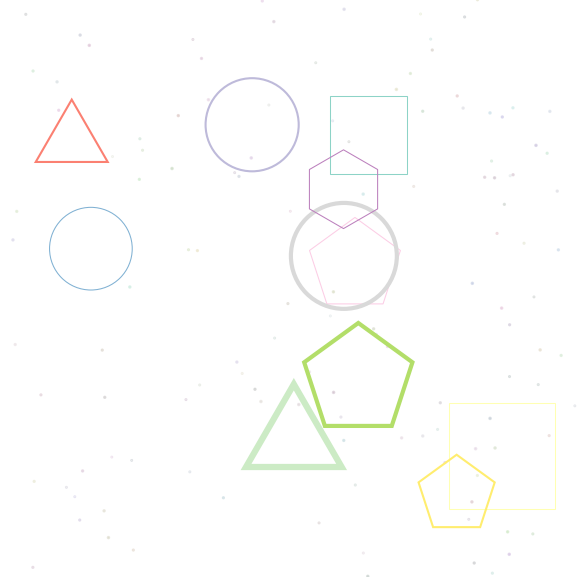[{"shape": "square", "thickness": 0.5, "radius": 0.34, "center": [0.638, 0.766]}, {"shape": "square", "thickness": 0.5, "radius": 0.46, "center": [0.869, 0.21]}, {"shape": "circle", "thickness": 1, "radius": 0.4, "center": [0.437, 0.783]}, {"shape": "triangle", "thickness": 1, "radius": 0.36, "center": [0.124, 0.755]}, {"shape": "circle", "thickness": 0.5, "radius": 0.36, "center": [0.157, 0.569]}, {"shape": "pentagon", "thickness": 2, "radius": 0.49, "center": [0.62, 0.341]}, {"shape": "pentagon", "thickness": 0.5, "radius": 0.41, "center": [0.615, 0.54]}, {"shape": "circle", "thickness": 2, "radius": 0.46, "center": [0.595, 0.556]}, {"shape": "hexagon", "thickness": 0.5, "radius": 0.34, "center": [0.595, 0.672]}, {"shape": "triangle", "thickness": 3, "radius": 0.48, "center": [0.509, 0.238]}, {"shape": "pentagon", "thickness": 1, "radius": 0.35, "center": [0.791, 0.142]}]